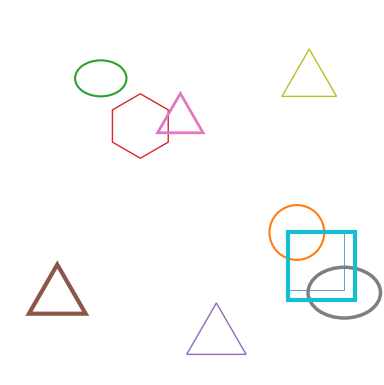[{"shape": "square", "thickness": 0.5, "radius": 0.37, "center": [0.82, 0.321]}, {"shape": "circle", "thickness": 1.5, "radius": 0.36, "center": [0.771, 0.396]}, {"shape": "oval", "thickness": 1.5, "radius": 0.33, "center": [0.262, 0.796]}, {"shape": "hexagon", "thickness": 1, "radius": 0.42, "center": [0.364, 0.673]}, {"shape": "triangle", "thickness": 1, "radius": 0.45, "center": [0.562, 0.124]}, {"shape": "triangle", "thickness": 3, "radius": 0.43, "center": [0.149, 0.228]}, {"shape": "triangle", "thickness": 2, "radius": 0.34, "center": [0.468, 0.689]}, {"shape": "oval", "thickness": 2.5, "radius": 0.47, "center": [0.894, 0.24]}, {"shape": "triangle", "thickness": 1, "radius": 0.41, "center": [0.803, 0.791]}, {"shape": "square", "thickness": 3, "radius": 0.44, "center": [0.835, 0.309]}]